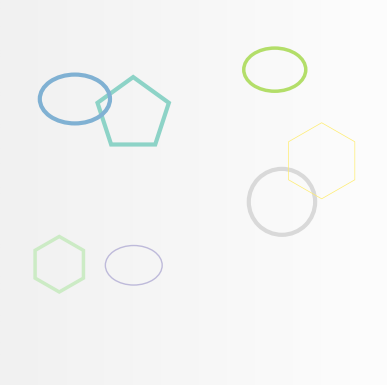[{"shape": "pentagon", "thickness": 3, "radius": 0.48, "center": [0.344, 0.703]}, {"shape": "oval", "thickness": 1, "radius": 0.37, "center": [0.345, 0.311]}, {"shape": "oval", "thickness": 3, "radius": 0.45, "center": [0.193, 0.743]}, {"shape": "oval", "thickness": 2.5, "radius": 0.4, "center": [0.709, 0.819]}, {"shape": "circle", "thickness": 3, "radius": 0.43, "center": [0.728, 0.476]}, {"shape": "hexagon", "thickness": 2.5, "radius": 0.36, "center": [0.153, 0.314]}, {"shape": "hexagon", "thickness": 0.5, "radius": 0.49, "center": [0.83, 0.582]}]